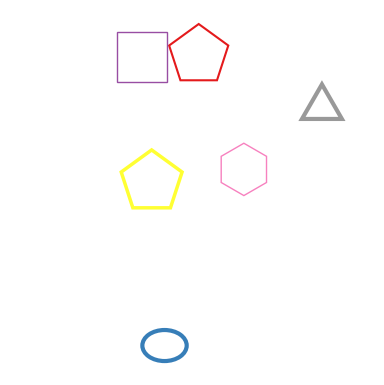[{"shape": "pentagon", "thickness": 1.5, "radius": 0.4, "center": [0.516, 0.857]}, {"shape": "oval", "thickness": 3, "radius": 0.29, "center": [0.427, 0.103]}, {"shape": "square", "thickness": 1, "radius": 0.32, "center": [0.368, 0.853]}, {"shape": "pentagon", "thickness": 2.5, "radius": 0.42, "center": [0.394, 0.527]}, {"shape": "hexagon", "thickness": 1, "radius": 0.34, "center": [0.633, 0.56]}, {"shape": "triangle", "thickness": 3, "radius": 0.3, "center": [0.836, 0.721]}]